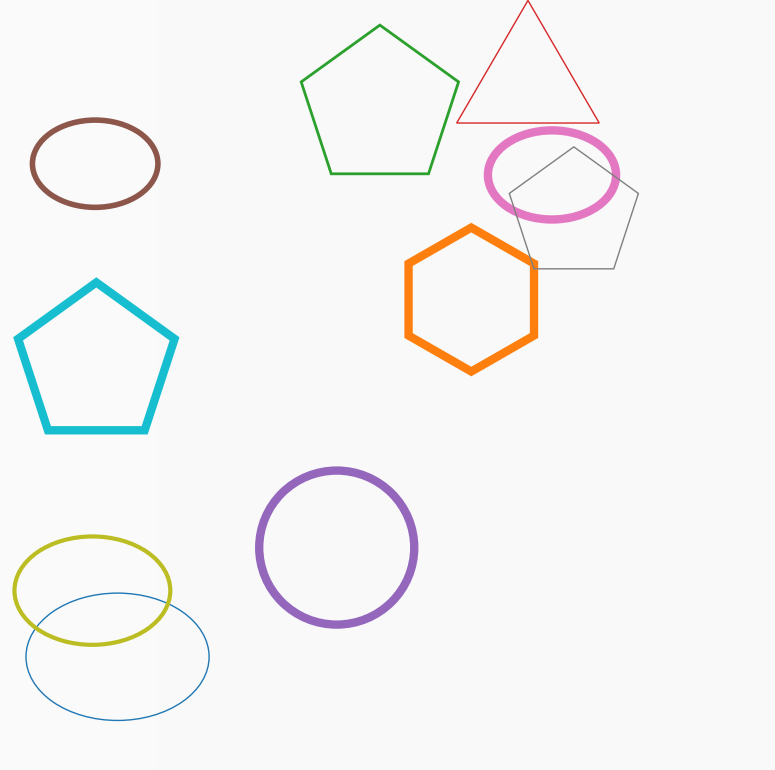[{"shape": "oval", "thickness": 0.5, "radius": 0.59, "center": [0.152, 0.147]}, {"shape": "hexagon", "thickness": 3, "radius": 0.47, "center": [0.608, 0.611]}, {"shape": "pentagon", "thickness": 1, "radius": 0.53, "center": [0.49, 0.861]}, {"shape": "triangle", "thickness": 0.5, "radius": 0.53, "center": [0.681, 0.893]}, {"shape": "circle", "thickness": 3, "radius": 0.5, "center": [0.434, 0.289]}, {"shape": "oval", "thickness": 2, "radius": 0.4, "center": [0.123, 0.787]}, {"shape": "oval", "thickness": 3, "radius": 0.41, "center": [0.712, 0.773]}, {"shape": "pentagon", "thickness": 0.5, "radius": 0.44, "center": [0.74, 0.722]}, {"shape": "oval", "thickness": 1.5, "radius": 0.5, "center": [0.119, 0.233]}, {"shape": "pentagon", "thickness": 3, "radius": 0.53, "center": [0.124, 0.527]}]